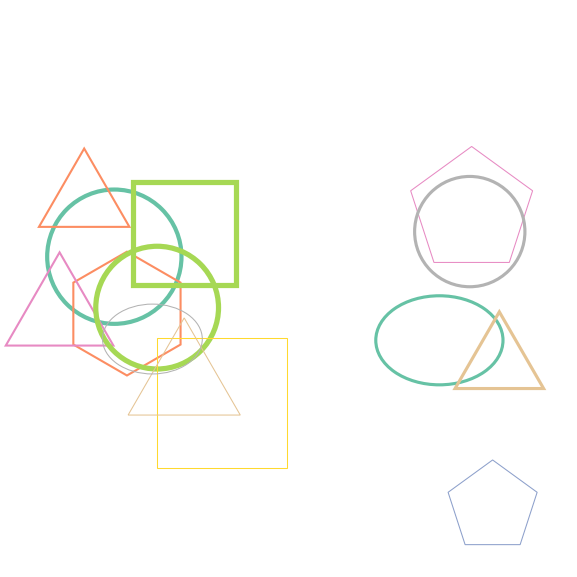[{"shape": "circle", "thickness": 2, "radius": 0.58, "center": [0.198, 0.555]}, {"shape": "oval", "thickness": 1.5, "radius": 0.55, "center": [0.761, 0.41]}, {"shape": "triangle", "thickness": 1, "radius": 0.45, "center": [0.146, 0.651]}, {"shape": "hexagon", "thickness": 1, "radius": 0.54, "center": [0.22, 0.456]}, {"shape": "pentagon", "thickness": 0.5, "radius": 0.41, "center": [0.853, 0.122]}, {"shape": "pentagon", "thickness": 0.5, "radius": 0.55, "center": [0.817, 0.634]}, {"shape": "triangle", "thickness": 1, "radius": 0.54, "center": [0.103, 0.455]}, {"shape": "square", "thickness": 2.5, "radius": 0.44, "center": [0.319, 0.595]}, {"shape": "circle", "thickness": 2.5, "radius": 0.53, "center": [0.272, 0.466]}, {"shape": "square", "thickness": 0.5, "radius": 0.56, "center": [0.385, 0.302]}, {"shape": "triangle", "thickness": 0.5, "radius": 0.56, "center": [0.319, 0.336]}, {"shape": "triangle", "thickness": 1.5, "radius": 0.44, "center": [0.865, 0.371]}, {"shape": "circle", "thickness": 1.5, "radius": 0.48, "center": [0.813, 0.598]}, {"shape": "oval", "thickness": 0.5, "radius": 0.43, "center": [0.264, 0.412]}]